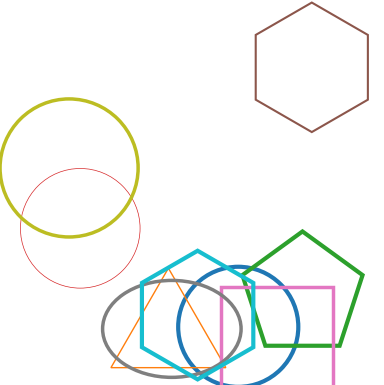[{"shape": "circle", "thickness": 3, "radius": 0.78, "center": [0.619, 0.151]}, {"shape": "triangle", "thickness": 1, "radius": 0.86, "center": [0.437, 0.131]}, {"shape": "pentagon", "thickness": 3, "radius": 0.82, "center": [0.786, 0.235]}, {"shape": "circle", "thickness": 0.5, "radius": 0.78, "center": [0.208, 0.407]}, {"shape": "hexagon", "thickness": 1.5, "radius": 0.84, "center": [0.81, 0.825]}, {"shape": "square", "thickness": 2.5, "radius": 0.73, "center": [0.719, 0.107]}, {"shape": "oval", "thickness": 2.5, "radius": 0.9, "center": [0.446, 0.146]}, {"shape": "circle", "thickness": 2.5, "radius": 0.9, "center": [0.179, 0.564]}, {"shape": "hexagon", "thickness": 3, "radius": 0.84, "center": [0.513, 0.182]}]